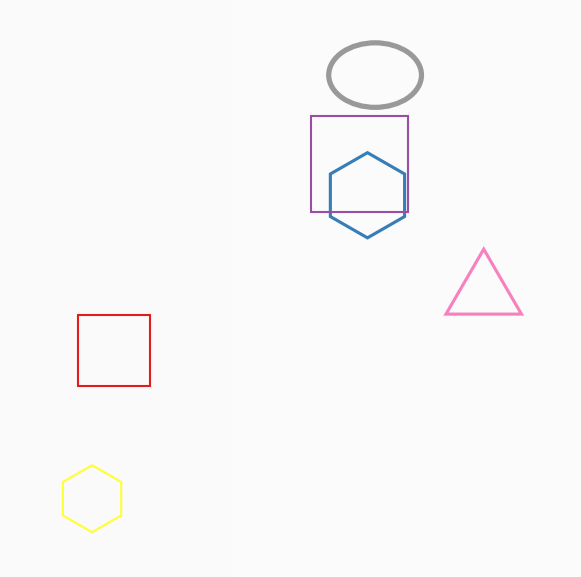[{"shape": "square", "thickness": 1, "radius": 0.31, "center": [0.196, 0.392]}, {"shape": "hexagon", "thickness": 1.5, "radius": 0.37, "center": [0.632, 0.661]}, {"shape": "square", "thickness": 1, "radius": 0.42, "center": [0.618, 0.715]}, {"shape": "hexagon", "thickness": 1, "radius": 0.29, "center": [0.158, 0.136]}, {"shape": "triangle", "thickness": 1.5, "radius": 0.37, "center": [0.832, 0.493]}, {"shape": "oval", "thickness": 2.5, "radius": 0.4, "center": [0.645, 0.869]}]